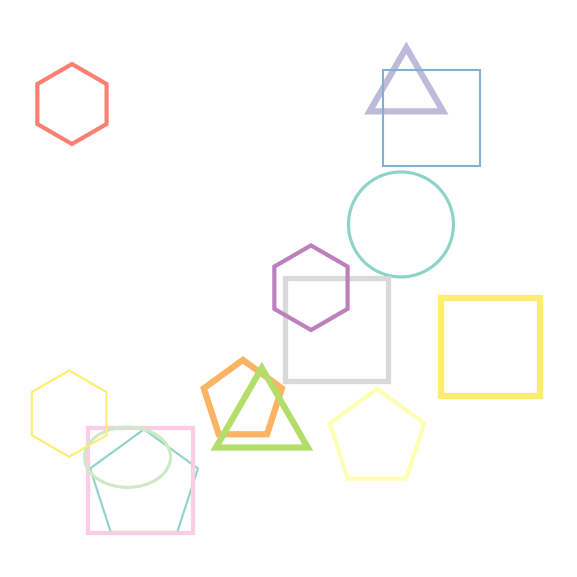[{"shape": "pentagon", "thickness": 1, "radius": 0.49, "center": [0.249, 0.158]}, {"shape": "circle", "thickness": 1.5, "radius": 0.45, "center": [0.694, 0.611]}, {"shape": "pentagon", "thickness": 2, "radius": 0.43, "center": [0.653, 0.24]}, {"shape": "triangle", "thickness": 3, "radius": 0.37, "center": [0.704, 0.843]}, {"shape": "hexagon", "thickness": 2, "radius": 0.35, "center": [0.125, 0.819]}, {"shape": "square", "thickness": 1, "radius": 0.42, "center": [0.747, 0.795]}, {"shape": "pentagon", "thickness": 3, "radius": 0.36, "center": [0.421, 0.305]}, {"shape": "triangle", "thickness": 3, "radius": 0.46, "center": [0.453, 0.27]}, {"shape": "square", "thickness": 2, "radius": 0.45, "center": [0.243, 0.167]}, {"shape": "square", "thickness": 2.5, "radius": 0.45, "center": [0.583, 0.428]}, {"shape": "hexagon", "thickness": 2, "radius": 0.37, "center": [0.538, 0.501]}, {"shape": "oval", "thickness": 1.5, "radius": 0.37, "center": [0.221, 0.207]}, {"shape": "square", "thickness": 3, "radius": 0.43, "center": [0.849, 0.398]}, {"shape": "hexagon", "thickness": 1, "radius": 0.37, "center": [0.12, 0.283]}]